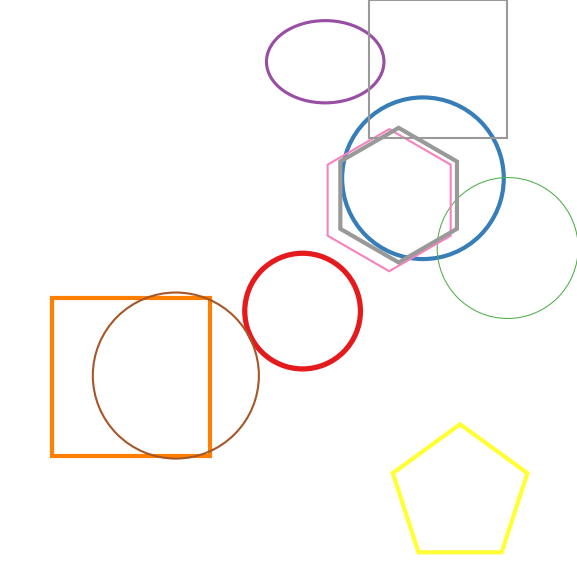[{"shape": "circle", "thickness": 2.5, "radius": 0.5, "center": [0.524, 0.46]}, {"shape": "circle", "thickness": 2, "radius": 0.7, "center": [0.732, 0.69]}, {"shape": "circle", "thickness": 0.5, "radius": 0.61, "center": [0.879, 0.57]}, {"shape": "oval", "thickness": 1.5, "radius": 0.51, "center": [0.563, 0.892]}, {"shape": "square", "thickness": 2, "radius": 0.68, "center": [0.226, 0.346]}, {"shape": "pentagon", "thickness": 2, "radius": 0.61, "center": [0.797, 0.142]}, {"shape": "circle", "thickness": 1, "radius": 0.72, "center": [0.305, 0.349]}, {"shape": "hexagon", "thickness": 1, "radius": 0.62, "center": [0.674, 0.652]}, {"shape": "square", "thickness": 1, "radius": 0.6, "center": [0.759, 0.879]}, {"shape": "hexagon", "thickness": 2, "radius": 0.58, "center": [0.69, 0.661]}]